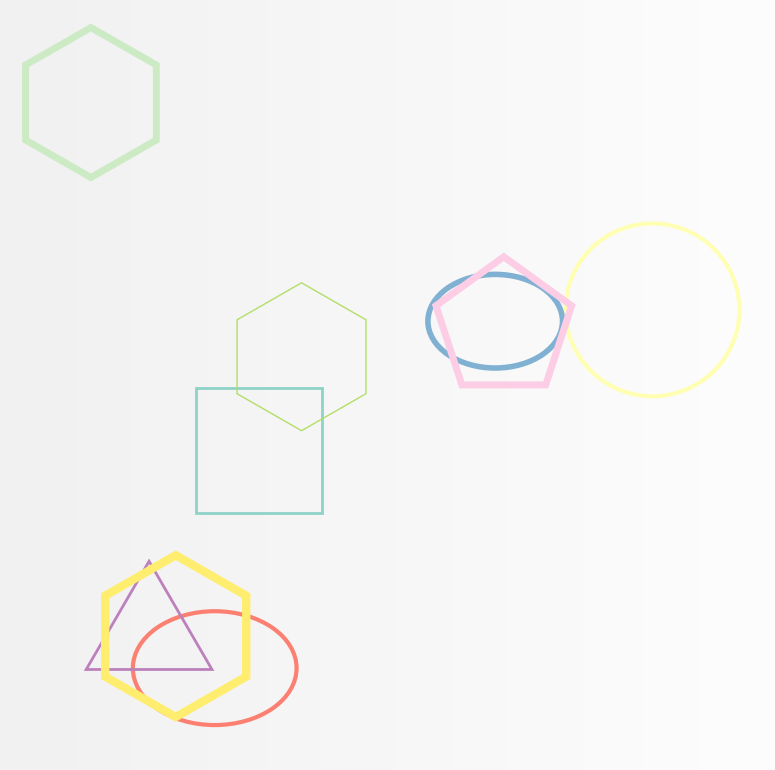[{"shape": "square", "thickness": 1, "radius": 0.4, "center": [0.334, 0.415]}, {"shape": "circle", "thickness": 1.5, "radius": 0.56, "center": [0.842, 0.598]}, {"shape": "oval", "thickness": 1.5, "radius": 0.53, "center": [0.277, 0.132]}, {"shape": "oval", "thickness": 2, "radius": 0.43, "center": [0.639, 0.583]}, {"shape": "hexagon", "thickness": 0.5, "radius": 0.48, "center": [0.389, 0.537]}, {"shape": "pentagon", "thickness": 2.5, "radius": 0.46, "center": [0.65, 0.575]}, {"shape": "triangle", "thickness": 1, "radius": 0.47, "center": [0.192, 0.177]}, {"shape": "hexagon", "thickness": 2.5, "radius": 0.49, "center": [0.117, 0.867]}, {"shape": "hexagon", "thickness": 3, "radius": 0.53, "center": [0.227, 0.174]}]